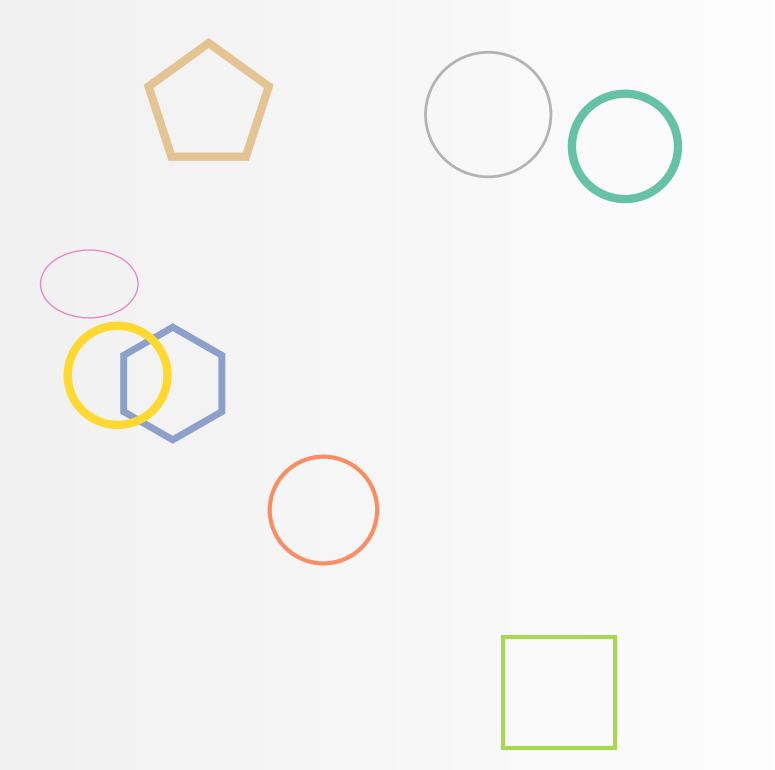[{"shape": "circle", "thickness": 3, "radius": 0.34, "center": [0.806, 0.81]}, {"shape": "circle", "thickness": 1.5, "radius": 0.35, "center": [0.417, 0.338]}, {"shape": "hexagon", "thickness": 2.5, "radius": 0.37, "center": [0.223, 0.502]}, {"shape": "oval", "thickness": 0.5, "radius": 0.31, "center": [0.115, 0.631]}, {"shape": "square", "thickness": 1.5, "radius": 0.36, "center": [0.721, 0.101]}, {"shape": "circle", "thickness": 3, "radius": 0.32, "center": [0.152, 0.513]}, {"shape": "pentagon", "thickness": 3, "radius": 0.41, "center": [0.269, 0.863]}, {"shape": "circle", "thickness": 1, "radius": 0.4, "center": [0.63, 0.851]}]